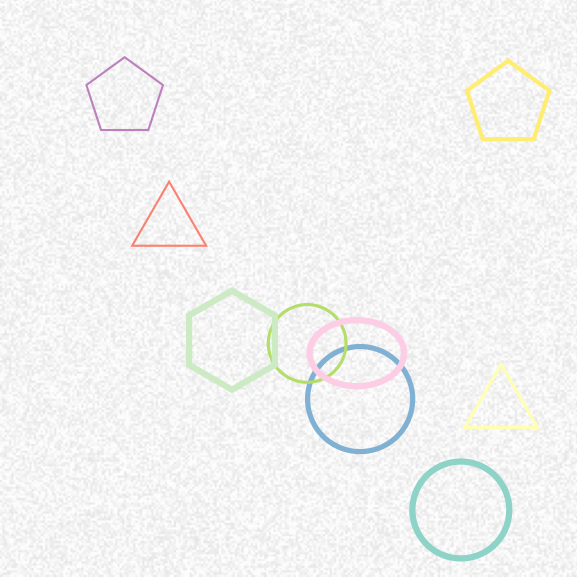[{"shape": "circle", "thickness": 3, "radius": 0.42, "center": [0.798, 0.116]}, {"shape": "triangle", "thickness": 1.5, "radius": 0.36, "center": [0.868, 0.295]}, {"shape": "triangle", "thickness": 1, "radius": 0.37, "center": [0.293, 0.611]}, {"shape": "circle", "thickness": 2.5, "radius": 0.45, "center": [0.624, 0.308]}, {"shape": "circle", "thickness": 1.5, "radius": 0.34, "center": [0.532, 0.404]}, {"shape": "oval", "thickness": 3, "radius": 0.41, "center": [0.618, 0.388]}, {"shape": "pentagon", "thickness": 1, "radius": 0.35, "center": [0.216, 0.83]}, {"shape": "hexagon", "thickness": 3, "radius": 0.43, "center": [0.402, 0.41]}, {"shape": "pentagon", "thickness": 2, "radius": 0.38, "center": [0.88, 0.819]}]